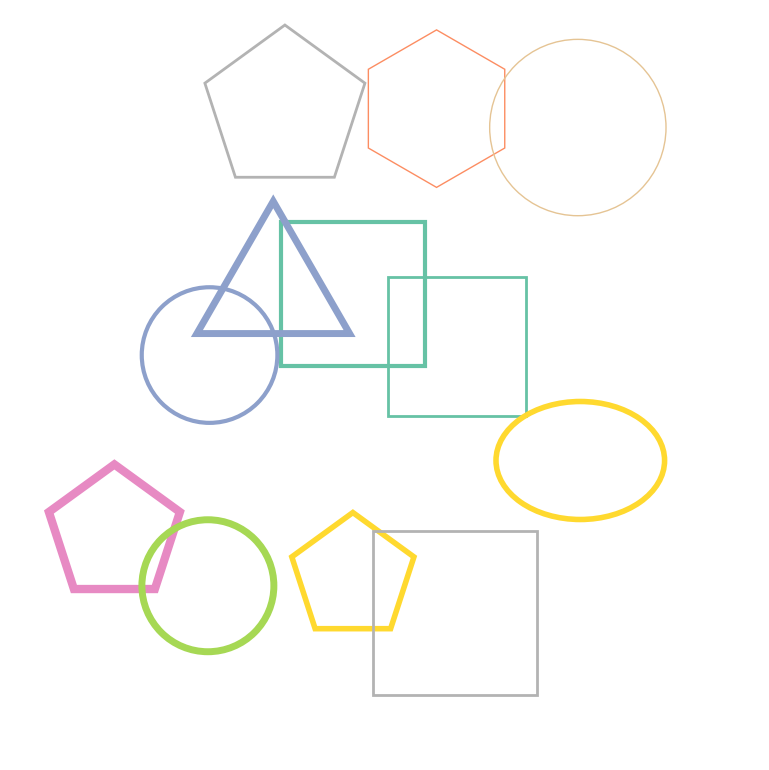[{"shape": "square", "thickness": 1.5, "radius": 0.47, "center": [0.458, 0.618]}, {"shape": "square", "thickness": 1, "radius": 0.45, "center": [0.594, 0.55]}, {"shape": "hexagon", "thickness": 0.5, "radius": 0.51, "center": [0.567, 0.859]}, {"shape": "triangle", "thickness": 2.5, "radius": 0.57, "center": [0.355, 0.624]}, {"shape": "circle", "thickness": 1.5, "radius": 0.44, "center": [0.272, 0.539]}, {"shape": "pentagon", "thickness": 3, "radius": 0.45, "center": [0.149, 0.307]}, {"shape": "circle", "thickness": 2.5, "radius": 0.43, "center": [0.27, 0.239]}, {"shape": "oval", "thickness": 2, "radius": 0.55, "center": [0.754, 0.402]}, {"shape": "pentagon", "thickness": 2, "radius": 0.42, "center": [0.458, 0.251]}, {"shape": "circle", "thickness": 0.5, "radius": 0.57, "center": [0.75, 0.834]}, {"shape": "square", "thickness": 1, "radius": 0.53, "center": [0.591, 0.203]}, {"shape": "pentagon", "thickness": 1, "radius": 0.55, "center": [0.37, 0.858]}]